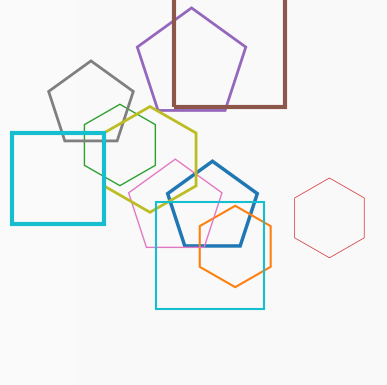[{"shape": "pentagon", "thickness": 2.5, "radius": 0.61, "center": [0.548, 0.46]}, {"shape": "hexagon", "thickness": 1.5, "radius": 0.53, "center": [0.607, 0.36]}, {"shape": "hexagon", "thickness": 1, "radius": 0.53, "center": [0.309, 0.623]}, {"shape": "hexagon", "thickness": 0.5, "radius": 0.52, "center": [0.85, 0.434]}, {"shape": "pentagon", "thickness": 2, "radius": 0.74, "center": [0.494, 0.832]}, {"shape": "square", "thickness": 3, "radius": 0.71, "center": [0.592, 0.866]}, {"shape": "pentagon", "thickness": 1, "radius": 0.63, "center": [0.452, 0.46]}, {"shape": "pentagon", "thickness": 2, "radius": 0.57, "center": [0.235, 0.727]}, {"shape": "hexagon", "thickness": 2, "radius": 0.69, "center": [0.387, 0.586]}, {"shape": "square", "thickness": 3, "radius": 0.59, "center": [0.15, 0.537]}, {"shape": "square", "thickness": 1.5, "radius": 0.69, "center": [0.543, 0.337]}]